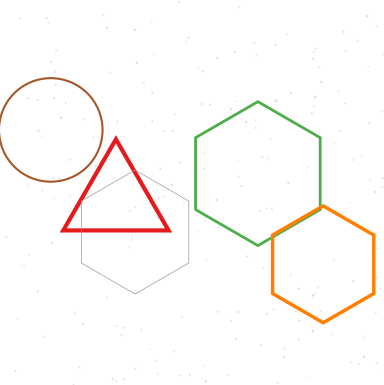[{"shape": "triangle", "thickness": 3, "radius": 0.79, "center": [0.301, 0.48]}, {"shape": "hexagon", "thickness": 2, "radius": 0.93, "center": [0.67, 0.549]}, {"shape": "hexagon", "thickness": 2.5, "radius": 0.76, "center": [0.839, 0.313]}, {"shape": "circle", "thickness": 1.5, "radius": 0.67, "center": [0.132, 0.663]}, {"shape": "hexagon", "thickness": 0.5, "radius": 0.81, "center": [0.351, 0.397]}]